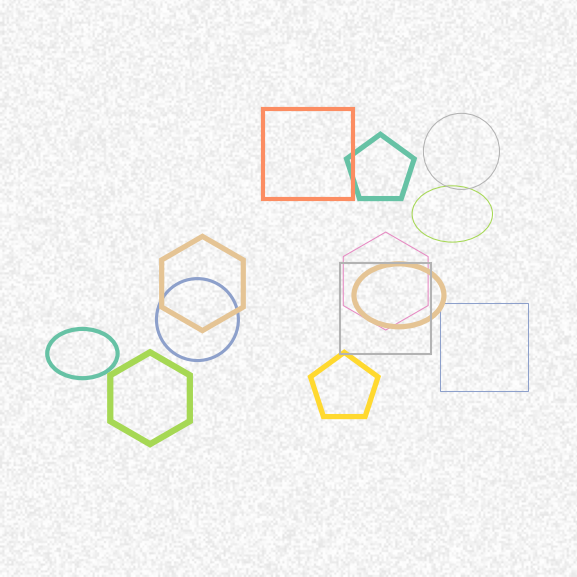[{"shape": "oval", "thickness": 2, "radius": 0.3, "center": [0.143, 0.387]}, {"shape": "pentagon", "thickness": 2.5, "radius": 0.31, "center": [0.659, 0.705]}, {"shape": "square", "thickness": 2, "radius": 0.39, "center": [0.533, 0.732]}, {"shape": "circle", "thickness": 1.5, "radius": 0.35, "center": [0.342, 0.446]}, {"shape": "square", "thickness": 0.5, "radius": 0.38, "center": [0.838, 0.399]}, {"shape": "hexagon", "thickness": 0.5, "radius": 0.42, "center": [0.668, 0.512]}, {"shape": "hexagon", "thickness": 3, "radius": 0.4, "center": [0.26, 0.31]}, {"shape": "oval", "thickness": 0.5, "radius": 0.35, "center": [0.783, 0.629]}, {"shape": "pentagon", "thickness": 2.5, "radius": 0.31, "center": [0.596, 0.328]}, {"shape": "oval", "thickness": 2.5, "radius": 0.39, "center": [0.691, 0.488]}, {"shape": "hexagon", "thickness": 2.5, "radius": 0.41, "center": [0.351, 0.508]}, {"shape": "circle", "thickness": 0.5, "radius": 0.33, "center": [0.799, 0.737]}, {"shape": "square", "thickness": 1, "radius": 0.39, "center": [0.668, 0.465]}]